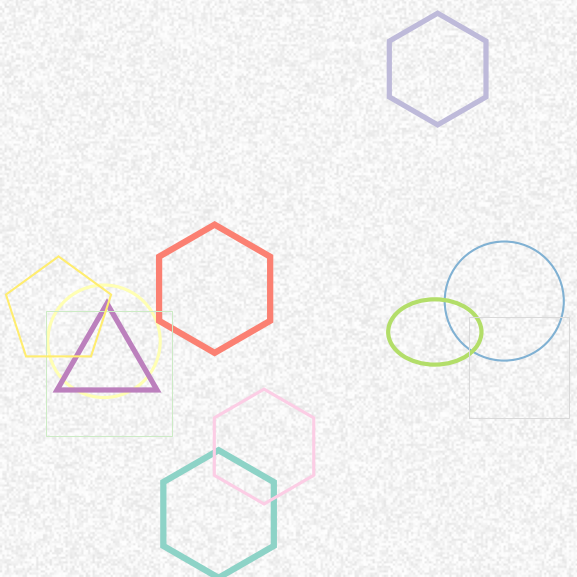[{"shape": "hexagon", "thickness": 3, "radius": 0.55, "center": [0.378, 0.109]}, {"shape": "circle", "thickness": 1.5, "radius": 0.49, "center": [0.18, 0.408]}, {"shape": "hexagon", "thickness": 2.5, "radius": 0.48, "center": [0.758, 0.88]}, {"shape": "hexagon", "thickness": 3, "radius": 0.56, "center": [0.372, 0.499]}, {"shape": "circle", "thickness": 1, "radius": 0.52, "center": [0.873, 0.478]}, {"shape": "oval", "thickness": 2, "radius": 0.4, "center": [0.753, 0.424]}, {"shape": "hexagon", "thickness": 1.5, "radius": 0.5, "center": [0.457, 0.226]}, {"shape": "square", "thickness": 0.5, "radius": 0.44, "center": [0.899, 0.363]}, {"shape": "triangle", "thickness": 2.5, "radius": 0.5, "center": [0.185, 0.374]}, {"shape": "square", "thickness": 0.5, "radius": 0.54, "center": [0.189, 0.352]}, {"shape": "pentagon", "thickness": 1, "radius": 0.48, "center": [0.101, 0.459]}]